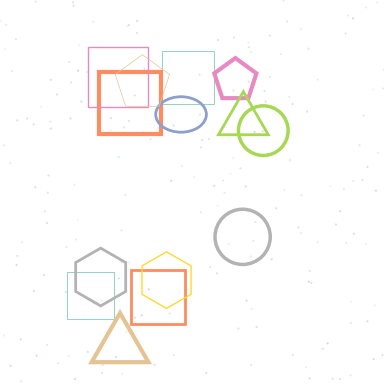[{"shape": "square", "thickness": 0.5, "radius": 0.34, "center": [0.489, 0.799]}, {"shape": "square", "thickness": 0.5, "radius": 0.31, "center": [0.235, 0.233]}, {"shape": "square", "thickness": 3, "radius": 0.4, "center": [0.338, 0.733]}, {"shape": "square", "thickness": 2, "radius": 0.35, "center": [0.411, 0.229]}, {"shape": "oval", "thickness": 2, "radius": 0.33, "center": [0.47, 0.703]}, {"shape": "pentagon", "thickness": 3, "radius": 0.29, "center": [0.611, 0.792]}, {"shape": "square", "thickness": 1, "radius": 0.39, "center": [0.306, 0.801]}, {"shape": "triangle", "thickness": 2, "radius": 0.37, "center": [0.632, 0.687]}, {"shape": "circle", "thickness": 2.5, "radius": 0.32, "center": [0.684, 0.661]}, {"shape": "hexagon", "thickness": 1, "radius": 0.37, "center": [0.433, 0.272]}, {"shape": "pentagon", "thickness": 0.5, "radius": 0.37, "center": [0.37, 0.784]}, {"shape": "triangle", "thickness": 3, "radius": 0.43, "center": [0.312, 0.102]}, {"shape": "circle", "thickness": 2.5, "radius": 0.36, "center": [0.63, 0.385]}, {"shape": "hexagon", "thickness": 2, "radius": 0.38, "center": [0.261, 0.281]}]